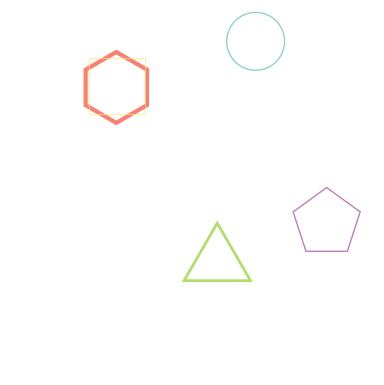[{"shape": "circle", "thickness": 1, "radius": 0.38, "center": [0.664, 0.893]}, {"shape": "hexagon", "thickness": 3, "radius": 0.46, "center": [0.302, 0.773]}, {"shape": "triangle", "thickness": 2, "radius": 0.5, "center": [0.564, 0.321]}, {"shape": "pentagon", "thickness": 1, "radius": 0.46, "center": [0.848, 0.421]}, {"shape": "square", "thickness": 0.5, "radius": 0.36, "center": [0.305, 0.776]}]